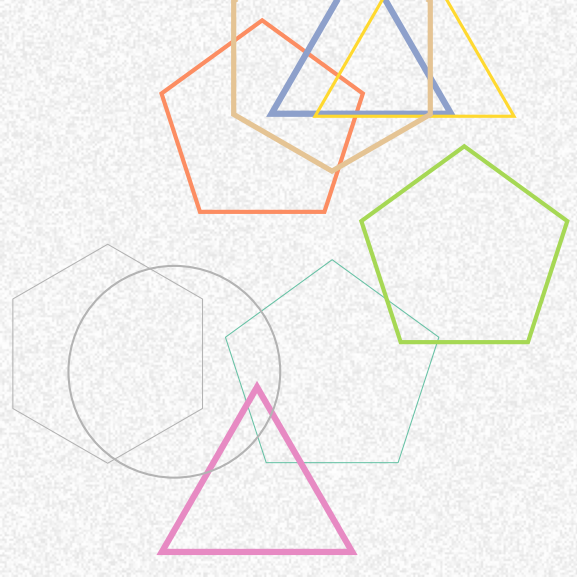[{"shape": "pentagon", "thickness": 0.5, "radius": 0.97, "center": [0.575, 0.355]}, {"shape": "pentagon", "thickness": 2, "radius": 0.92, "center": [0.454, 0.781]}, {"shape": "triangle", "thickness": 3, "radius": 0.9, "center": [0.626, 0.892]}, {"shape": "triangle", "thickness": 3, "radius": 0.95, "center": [0.445, 0.139]}, {"shape": "pentagon", "thickness": 2, "radius": 0.94, "center": [0.804, 0.558]}, {"shape": "triangle", "thickness": 1.5, "radius": 0.99, "center": [0.718, 0.897]}, {"shape": "hexagon", "thickness": 2.5, "radius": 0.98, "center": [0.575, 0.899]}, {"shape": "circle", "thickness": 1, "radius": 0.92, "center": [0.302, 0.355]}, {"shape": "hexagon", "thickness": 0.5, "radius": 0.95, "center": [0.186, 0.387]}]